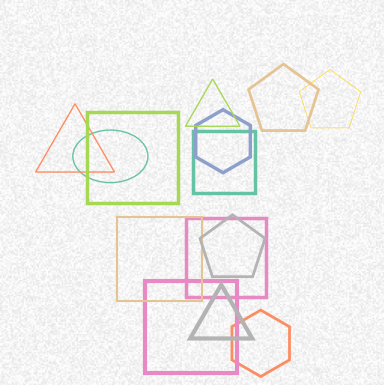[{"shape": "square", "thickness": 2.5, "radius": 0.4, "center": [0.582, 0.578]}, {"shape": "oval", "thickness": 1, "radius": 0.49, "center": [0.287, 0.594]}, {"shape": "triangle", "thickness": 1, "radius": 0.59, "center": [0.195, 0.612]}, {"shape": "hexagon", "thickness": 2, "radius": 0.43, "center": [0.677, 0.108]}, {"shape": "hexagon", "thickness": 2.5, "radius": 0.41, "center": [0.579, 0.633]}, {"shape": "square", "thickness": 2.5, "radius": 0.52, "center": [0.587, 0.331]}, {"shape": "square", "thickness": 3, "radius": 0.6, "center": [0.496, 0.151]}, {"shape": "triangle", "thickness": 1, "radius": 0.41, "center": [0.552, 0.713]}, {"shape": "square", "thickness": 2.5, "radius": 0.59, "center": [0.343, 0.59]}, {"shape": "pentagon", "thickness": 0.5, "radius": 0.42, "center": [0.857, 0.736]}, {"shape": "pentagon", "thickness": 2, "radius": 0.48, "center": [0.736, 0.738]}, {"shape": "square", "thickness": 1.5, "radius": 0.55, "center": [0.414, 0.327]}, {"shape": "pentagon", "thickness": 2, "radius": 0.44, "center": [0.604, 0.353]}, {"shape": "triangle", "thickness": 3, "radius": 0.47, "center": [0.575, 0.167]}]